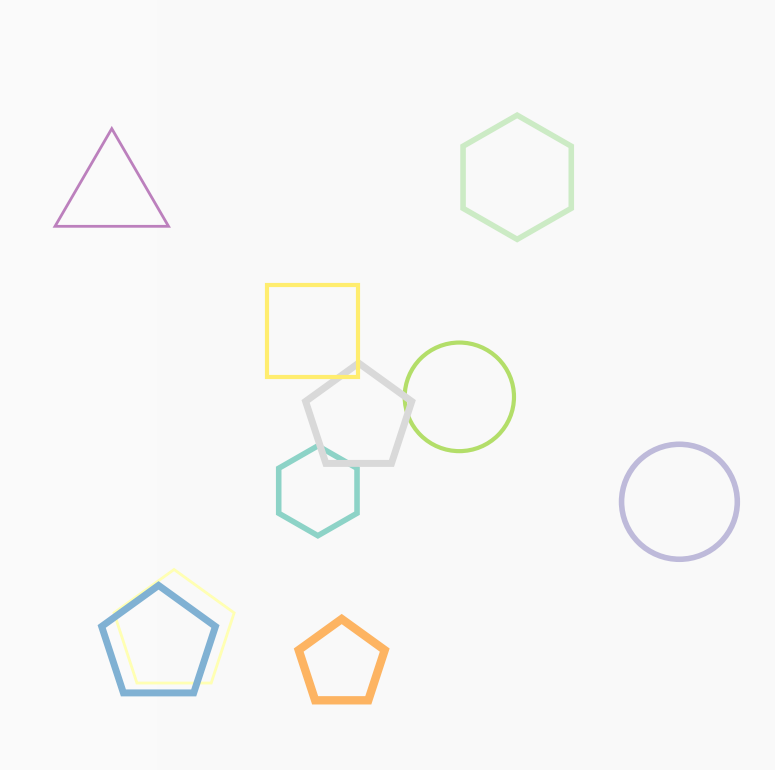[{"shape": "hexagon", "thickness": 2, "radius": 0.29, "center": [0.41, 0.363]}, {"shape": "pentagon", "thickness": 1, "radius": 0.41, "center": [0.225, 0.179]}, {"shape": "circle", "thickness": 2, "radius": 0.37, "center": [0.877, 0.348]}, {"shape": "pentagon", "thickness": 2.5, "radius": 0.39, "center": [0.205, 0.163]}, {"shape": "pentagon", "thickness": 3, "radius": 0.29, "center": [0.441, 0.138]}, {"shape": "circle", "thickness": 1.5, "radius": 0.35, "center": [0.593, 0.485]}, {"shape": "pentagon", "thickness": 2.5, "radius": 0.36, "center": [0.463, 0.456]}, {"shape": "triangle", "thickness": 1, "radius": 0.42, "center": [0.144, 0.748]}, {"shape": "hexagon", "thickness": 2, "radius": 0.4, "center": [0.667, 0.77]}, {"shape": "square", "thickness": 1.5, "radius": 0.3, "center": [0.403, 0.57]}]